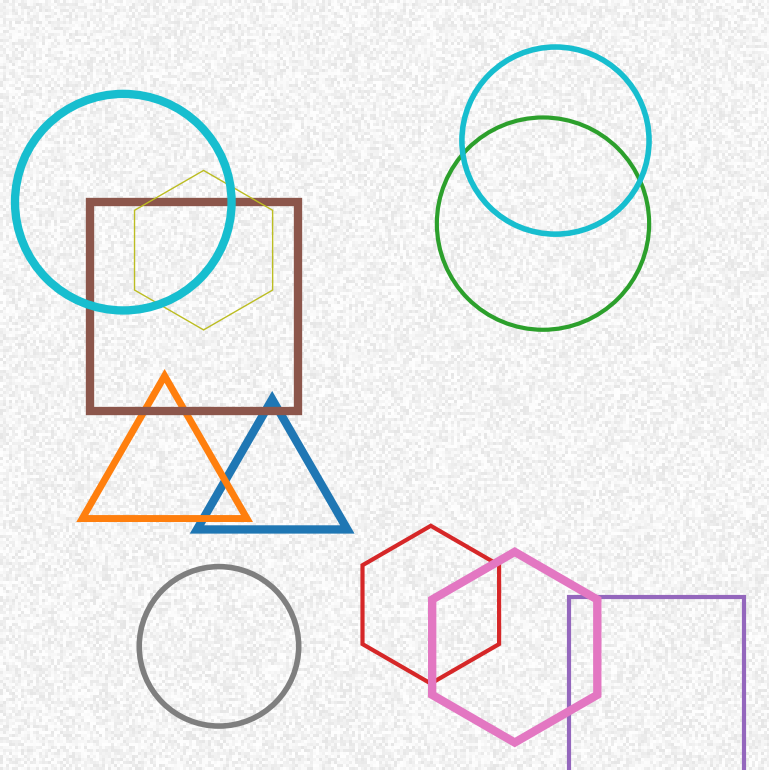[{"shape": "triangle", "thickness": 3, "radius": 0.56, "center": [0.353, 0.369]}, {"shape": "triangle", "thickness": 2.5, "radius": 0.62, "center": [0.214, 0.388]}, {"shape": "circle", "thickness": 1.5, "radius": 0.69, "center": [0.705, 0.71]}, {"shape": "hexagon", "thickness": 1.5, "radius": 0.51, "center": [0.559, 0.215]}, {"shape": "square", "thickness": 1.5, "radius": 0.57, "center": [0.853, 0.112]}, {"shape": "square", "thickness": 3, "radius": 0.68, "center": [0.252, 0.602]}, {"shape": "hexagon", "thickness": 3, "radius": 0.62, "center": [0.668, 0.159]}, {"shape": "circle", "thickness": 2, "radius": 0.52, "center": [0.284, 0.161]}, {"shape": "hexagon", "thickness": 0.5, "radius": 0.52, "center": [0.264, 0.675]}, {"shape": "circle", "thickness": 3, "radius": 0.7, "center": [0.16, 0.737]}, {"shape": "circle", "thickness": 2, "radius": 0.61, "center": [0.721, 0.817]}]